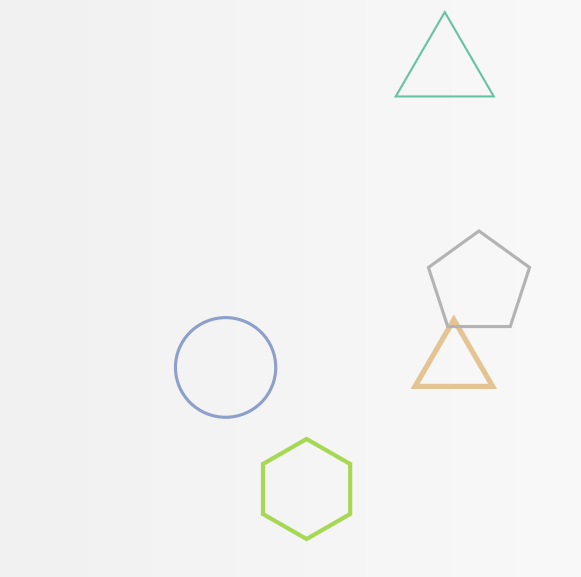[{"shape": "triangle", "thickness": 1, "radius": 0.49, "center": [0.765, 0.881]}, {"shape": "circle", "thickness": 1.5, "radius": 0.43, "center": [0.388, 0.363]}, {"shape": "hexagon", "thickness": 2, "radius": 0.43, "center": [0.527, 0.152]}, {"shape": "triangle", "thickness": 2.5, "radius": 0.39, "center": [0.781, 0.369]}, {"shape": "pentagon", "thickness": 1.5, "radius": 0.46, "center": [0.824, 0.508]}]